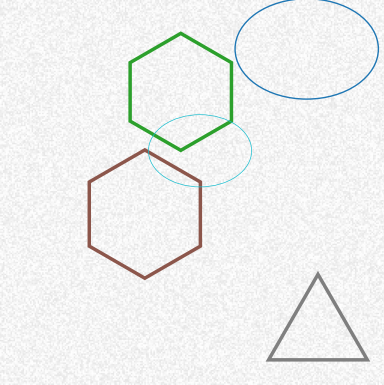[{"shape": "oval", "thickness": 1, "radius": 0.93, "center": [0.797, 0.873]}, {"shape": "hexagon", "thickness": 2.5, "radius": 0.76, "center": [0.47, 0.761]}, {"shape": "hexagon", "thickness": 2.5, "radius": 0.83, "center": [0.376, 0.444]}, {"shape": "triangle", "thickness": 2.5, "radius": 0.74, "center": [0.826, 0.139]}, {"shape": "oval", "thickness": 0.5, "radius": 0.67, "center": [0.52, 0.608]}]